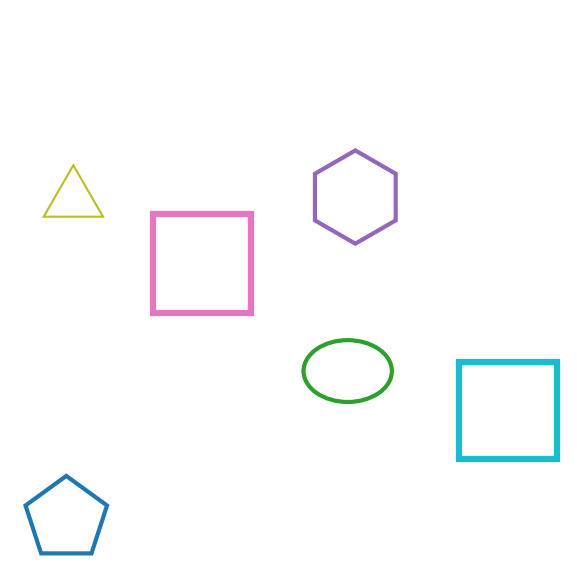[{"shape": "pentagon", "thickness": 2, "radius": 0.37, "center": [0.115, 0.101]}, {"shape": "oval", "thickness": 2, "radius": 0.38, "center": [0.602, 0.357]}, {"shape": "hexagon", "thickness": 2, "radius": 0.4, "center": [0.615, 0.658]}, {"shape": "square", "thickness": 3, "radius": 0.42, "center": [0.35, 0.543]}, {"shape": "triangle", "thickness": 1, "radius": 0.3, "center": [0.127, 0.654]}, {"shape": "square", "thickness": 3, "radius": 0.42, "center": [0.879, 0.289]}]